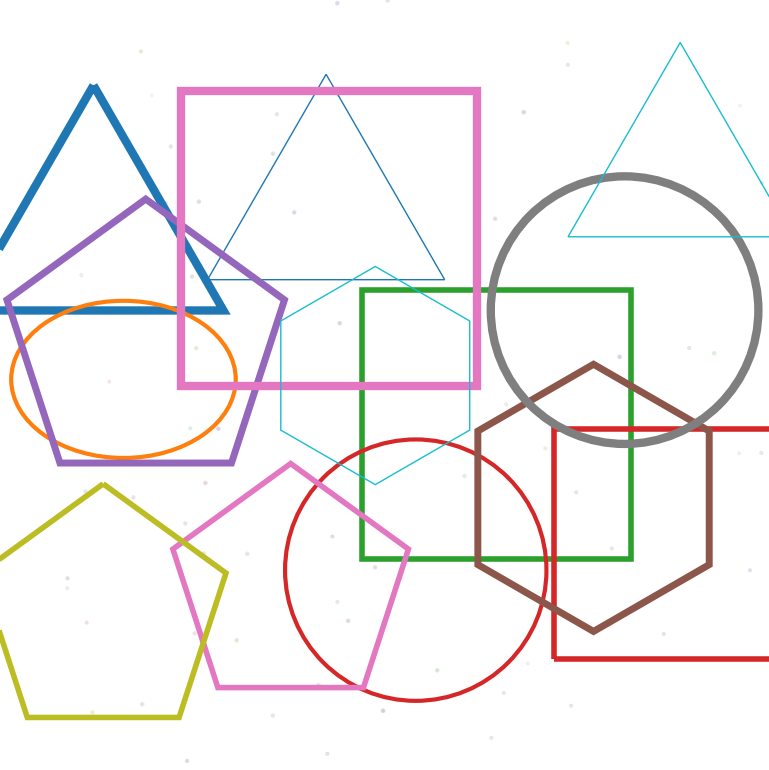[{"shape": "triangle", "thickness": 0.5, "radius": 0.89, "center": [0.424, 0.726]}, {"shape": "triangle", "thickness": 3, "radius": 0.97, "center": [0.121, 0.694]}, {"shape": "oval", "thickness": 1.5, "radius": 0.73, "center": [0.16, 0.507]}, {"shape": "square", "thickness": 2, "radius": 0.87, "center": [0.645, 0.448]}, {"shape": "square", "thickness": 2, "radius": 0.75, "center": [0.868, 0.293]}, {"shape": "circle", "thickness": 1.5, "radius": 0.85, "center": [0.54, 0.26]}, {"shape": "pentagon", "thickness": 2.5, "radius": 0.95, "center": [0.189, 0.552]}, {"shape": "hexagon", "thickness": 2.5, "radius": 0.87, "center": [0.771, 0.353]}, {"shape": "pentagon", "thickness": 2, "radius": 0.8, "center": [0.377, 0.237]}, {"shape": "square", "thickness": 3, "radius": 0.96, "center": [0.427, 0.69]}, {"shape": "circle", "thickness": 3, "radius": 0.87, "center": [0.811, 0.597]}, {"shape": "pentagon", "thickness": 2, "radius": 0.84, "center": [0.134, 0.204]}, {"shape": "triangle", "thickness": 0.5, "radius": 0.84, "center": [0.883, 0.777]}, {"shape": "hexagon", "thickness": 0.5, "radius": 0.71, "center": [0.487, 0.512]}]